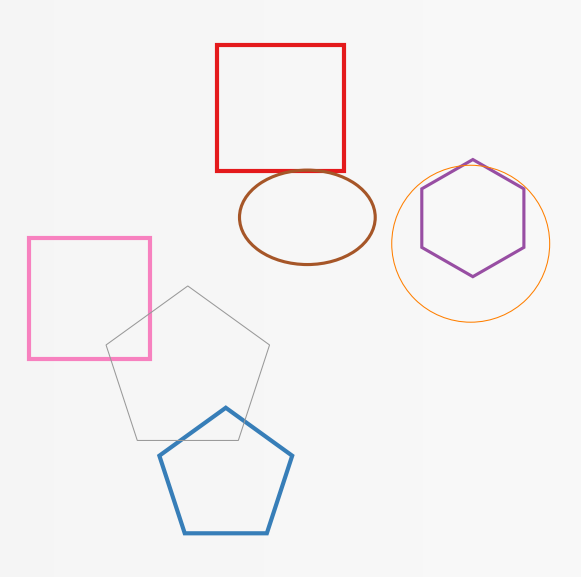[{"shape": "square", "thickness": 2, "radius": 0.55, "center": [0.482, 0.812]}, {"shape": "pentagon", "thickness": 2, "radius": 0.6, "center": [0.388, 0.173]}, {"shape": "hexagon", "thickness": 1.5, "radius": 0.51, "center": [0.814, 0.621]}, {"shape": "circle", "thickness": 0.5, "radius": 0.68, "center": [0.81, 0.577]}, {"shape": "oval", "thickness": 1.5, "radius": 0.58, "center": [0.529, 0.623]}, {"shape": "square", "thickness": 2, "radius": 0.52, "center": [0.154, 0.482]}, {"shape": "pentagon", "thickness": 0.5, "radius": 0.74, "center": [0.323, 0.356]}]